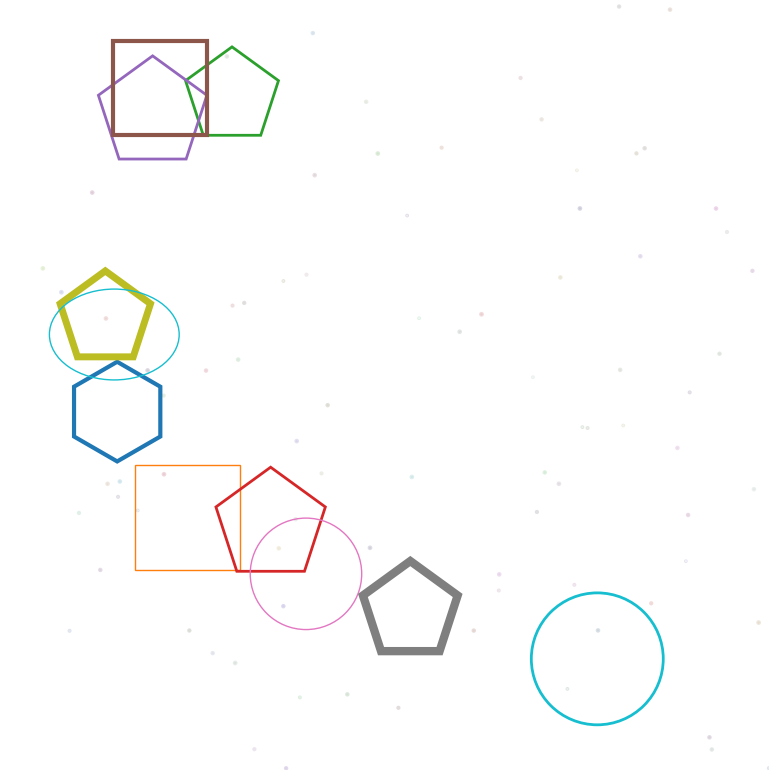[{"shape": "hexagon", "thickness": 1.5, "radius": 0.32, "center": [0.152, 0.465]}, {"shape": "square", "thickness": 0.5, "radius": 0.34, "center": [0.243, 0.328]}, {"shape": "pentagon", "thickness": 1, "radius": 0.32, "center": [0.301, 0.876]}, {"shape": "pentagon", "thickness": 1, "radius": 0.37, "center": [0.351, 0.319]}, {"shape": "pentagon", "thickness": 1, "radius": 0.37, "center": [0.198, 0.853]}, {"shape": "square", "thickness": 1.5, "radius": 0.31, "center": [0.207, 0.886]}, {"shape": "circle", "thickness": 0.5, "radius": 0.36, "center": [0.397, 0.255]}, {"shape": "pentagon", "thickness": 3, "radius": 0.32, "center": [0.533, 0.207]}, {"shape": "pentagon", "thickness": 2.5, "radius": 0.31, "center": [0.137, 0.586]}, {"shape": "oval", "thickness": 0.5, "radius": 0.42, "center": [0.148, 0.566]}, {"shape": "circle", "thickness": 1, "radius": 0.43, "center": [0.776, 0.144]}]